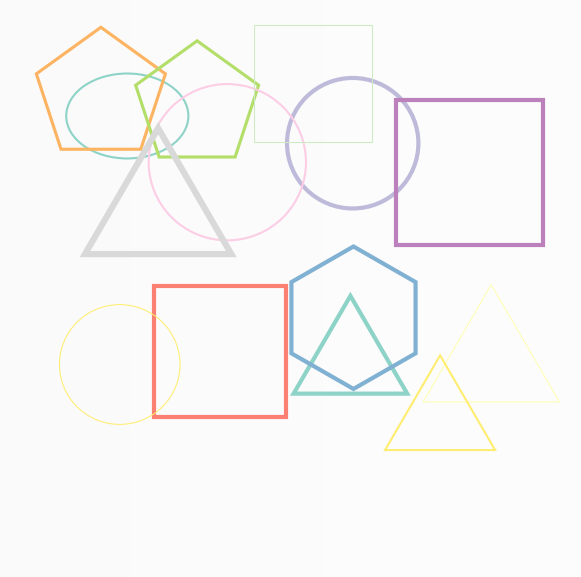[{"shape": "triangle", "thickness": 2, "radius": 0.56, "center": [0.603, 0.374]}, {"shape": "oval", "thickness": 1, "radius": 0.53, "center": [0.219, 0.798]}, {"shape": "triangle", "thickness": 0.5, "radius": 0.68, "center": [0.845, 0.371]}, {"shape": "circle", "thickness": 2, "radius": 0.57, "center": [0.607, 0.751]}, {"shape": "square", "thickness": 2, "radius": 0.57, "center": [0.379, 0.391]}, {"shape": "hexagon", "thickness": 2, "radius": 0.62, "center": [0.608, 0.449]}, {"shape": "pentagon", "thickness": 1.5, "radius": 0.58, "center": [0.174, 0.835]}, {"shape": "pentagon", "thickness": 1.5, "radius": 0.56, "center": [0.339, 0.817]}, {"shape": "circle", "thickness": 1, "radius": 0.68, "center": [0.391, 0.718]}, {"shape": "triangle", "thickness": 3, "radius": 0.73, "center": [0.272, 0.632]}, {"shape": "square", "thickness": 2, "radius": 0.63, "center": [0.808, 0.701]}, {"shape": "square", "thickness": 0.5, "radius": 0.51, "center": [0.538, 0.854]}, {"shape": "triangle", "thickness": 1, "radius": 0.55, "center": [0.757, 0.274]}, {"shape": "circle", "thickness": 0.5, "radius": 0.52, "center": [0.206, 0.368]}]